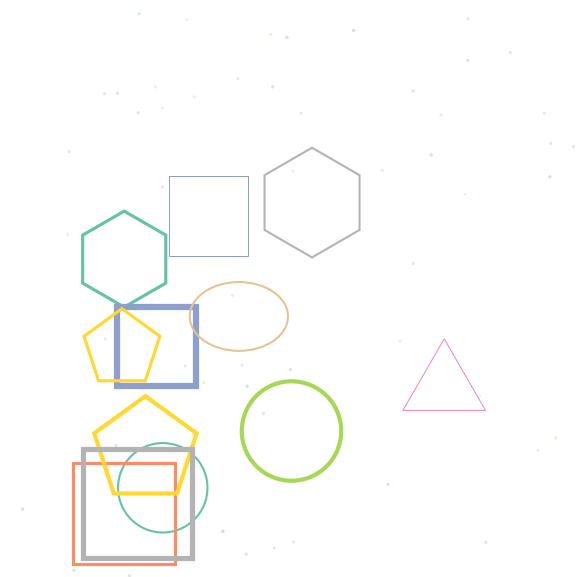[{"shape": "hexagon", "thickness": 1.5, "radius": 0.42, "center": [0.215, 0.55]}, {"shape": "circle", "thickness": 1, "radius": 0.39, "center": [0.282, 0.155]}, {"shape": "square", "thickness": 1.5, "radius": 0.44, "center": [0.215, 0.11]}, {"shape": "square", "thickness": 0.5, "radius": 0.34, "center": [0.361, 0.625]}, {"shape": "square", "thickness": 3, "radius": 0.34, "center": [0.271, 0.399]}, {"shape": "triangle", "thickness": 0.5, "radius": 0.41, "center": [0.769, 0.33]}, {"shape": "circle", "thickness": 2, "radius": 0.43, "center": [0.505, 0.253]}, {"shape": "pentagon", "thickness": 2, "radius": 0.47, "center": [0.252, 0.22]}, {"shape": "pentagon", "thickness": 1.5, "radius": 0.34, "center": [0.211, 0.396]}, {"shape": "oval", "thickness": 1, "radius": 0.43, "center": [0.414, 0.451]}, {"shape": "hexagon", "thickness": 1, "radius": 0.47, "center": [0.54, 0.648]}, {"shape": "square", "thickness": 2.5, "radius": 0.47, "center": [0.238, 0.127]}]